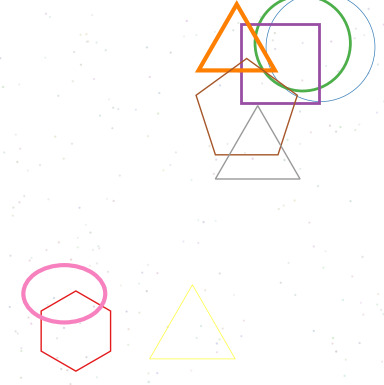[{"shape": "hexagon", "thickness": 1, "radius": 0.52, "center": [0.197, 0.14]}, {"shape": "circle", "thickness": 0.5, "radius": 0.71, "center": [0.832, 0.878]}, {"shape": "circle", "thickness": 2, "radius": 0.62, "center": [0.786, 0.887]}, {"shape": "square", "thickness": 2, "radius": 0.51, "center": [0.727, 0.836]}, {"shape": "triangle", "thickness": 3, "radius": 0.57, "center": [0.615, 0.874]}, {"shape": "triangle", "thickness": 0.5, "radius": 0.64, "center": [0.5, 0.132]}, {"shape": "pentagon", "thickness": 1, "radius": 0.69, "center": [0.641, 0.71]}, {"shape": "oval", "thickness": 3, "radius": 0.53, "center": [0.167, 0.237]}, {"shape": "triangle", "thickness": 1, "radius": 0.64, "center": [0.669, 0.599]}]